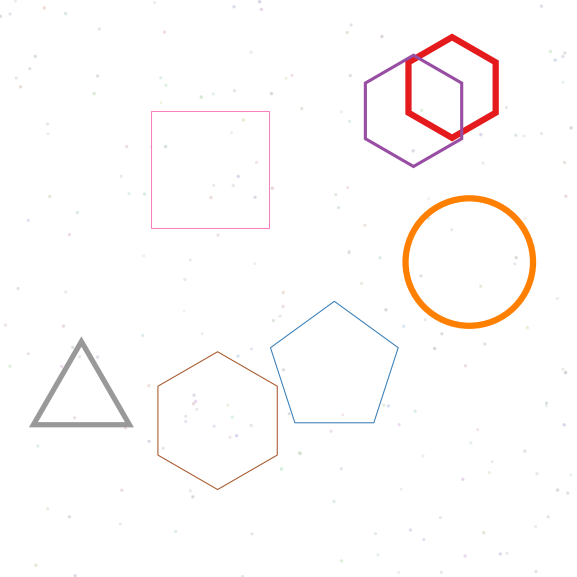[{"shape": "hexagon", "thickness": 3, "radius": 0.44, "center": [0.783, 0.848]}, {"shape": "pentagon", "thickness": 0.5, "radius": 0.58, "center": [0.579, 0.361]}, {"shape": "hexagon", "thickness": 1.5, "radius": 0.48, "center": [0.716, 0.807]}, {"shape": "circle", "thickness": 3, "radius": 0.55, "center": [0.813, 0.545]}, {"shape": "hexagon", "thickness": 0.5, "radius": 0.6, "center": [0.377, 0.271]}, {"shape": "square", "thickness": 0.5, "radius": 0.51, "center": [0.363, 0.706]}, {"shape": "triangle", "thickness": 2.5, "radius": 0.48, "center": [0.141, 0.312]}]